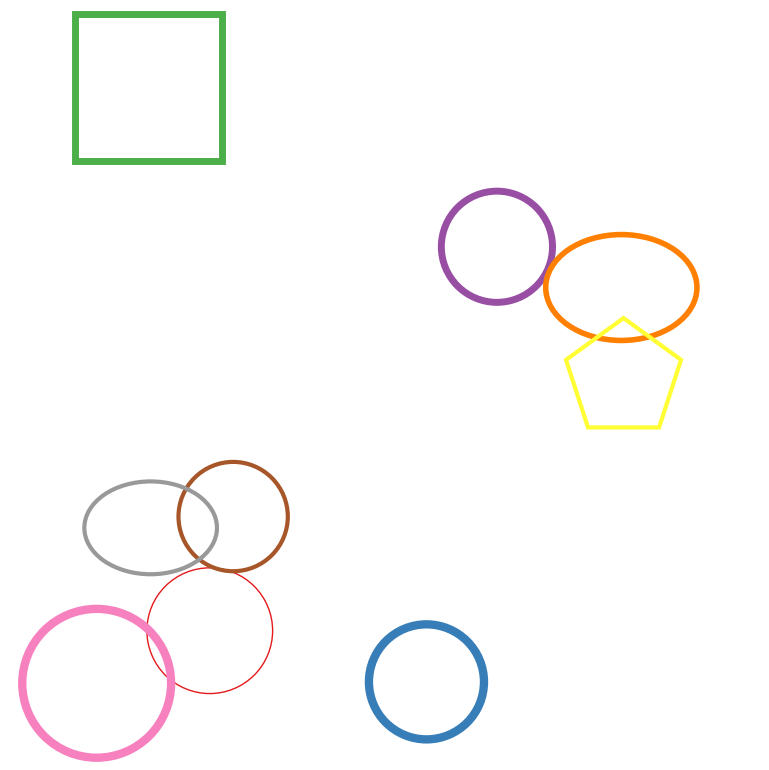[{"shape": "circle", "thickness": 0.5, "radius": 0.41, "center": [0.272, 0.181]}, {"shape": "circle", "thickness": 3, "radius": 0.37, "center": [0.554, 0.114]}, {"shape": "square", "thickness": 2.5, "radius": 0.48, "center": [0.192, 0.886]}, {"shape": "circle", "thickness": 2.5, "radius": 0.36, "center": [0.645, 0.68]}, {"shape": "oval", "thickness": 2, "radius": 0.49, "center": [0.807, 0.627]}, {"shape": "pentagon", "thickness": 1.5, "radius": 0.39, "center": [0.81, 0.508]}, {"shape": "circle", "thickness": 1.5, "radius": 0.35, "center": [0.303, 0.329]}, {"shape": "circle", "thickness": 3, "radius": 0.48, "center": [0.126, 0.113]}, {"shape": "oval", "thickness": 1.5, "radius": 0.43, "center": [0.196, 0.314]}]